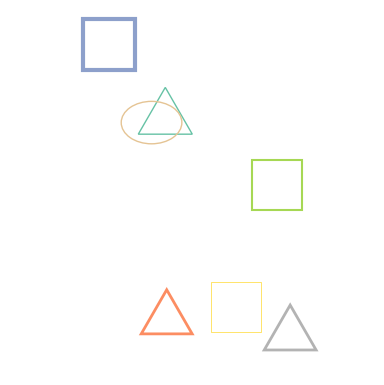[{"shape": "triangle", "thickness": 1, "radius": 0.4, "center": [0.429, 0.692]}, {"shape": "triangle", "thickness": 2, "radius": 0.38, "center": [0.433, 0.171]}, {"shape": "square", "thickness": 3, "radius": 0.33, "center": [0.283, 0.884]}, {"shape": "square", "thickness": 1.5, "radius": 0.33, "center": [0.719, 0.52]}, {"shape": "square", "thickness": 0.5, "radius": 0.32, "center": [0.613, 0.202]}, {"shape": "oval", "thickness": 1, "radius": 0.39, "center": [0.394, 0.682]}, {"shape": "triangle", "thickness": 2, "radius": 0.39, "center": [0.754, 0.13]}]